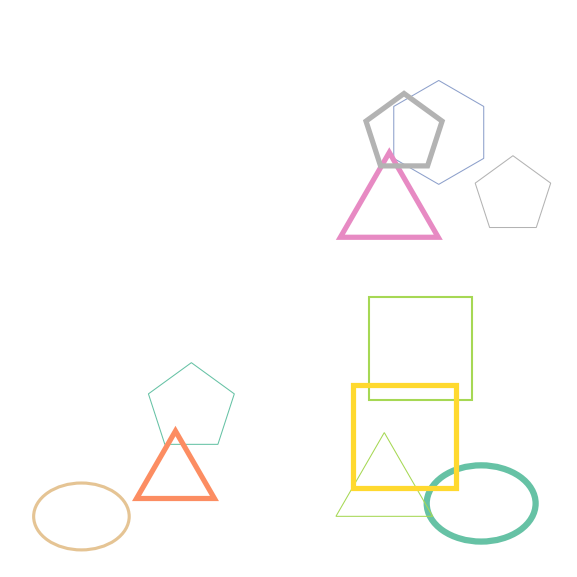[{"shape": "pentagon", "thickness": 0.5, "radius": 0.39, "center": [0.331, 0.293]}, {"shape": "oval", "thickness": 3, "radius": 0.47, "center": [0.833, 0.127]}, {"shape": "triangle", "thickness": 2.5, "radius": 0.39, "center": [0.304, 0.175]}, {"shape": "hexagon", "thickness": 0.5, "radius": 0.45, "center": [0.76, 0.77]}, {"shape": "triangle", "thickness": 2.5, "radius": 0.49, "center": [0.674, 0.637]}, {"shape": "triangle", "thickness": 0.5, "radius": 0.48, "center": [0.665, 0.153]}, {"shape": "square", "thickness": 1, "radius": 0.45, "center": [0.728, 0.395]}, {"shape": "square", "thickness": 2.5, "radius": 0.45, "center": [0.7, 0.243]}, {"shape": "oval", "thickness": 1.5, "radius": 0.41, "center": [0.141, 0.105]}, {"shape": "pentagon", "thickness": 2.5, "radius": 0.35, "center": [0.7, 0.768]}, {"shape": "pentagon", "thickness": 0.5, "radius": 0.34, "center": [0.888, 0.661]}]